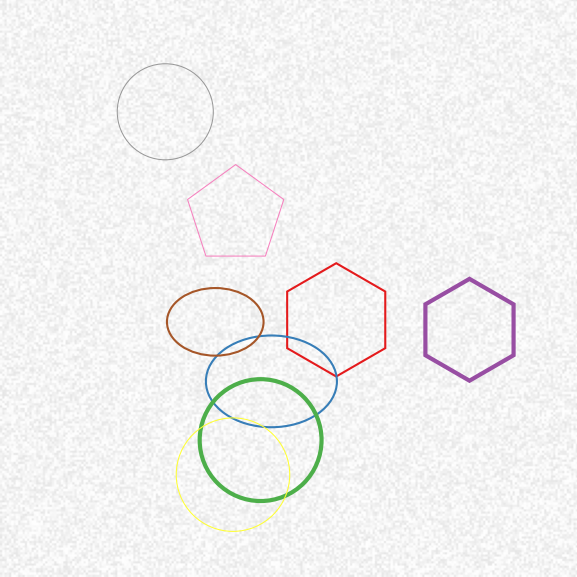[{"shape": "hexagon", "thickness": 1, "radius": 0.49, "center": [0.582, 0.445]}, {"shape": "oval", "thickness": 1, "radius": 0.57, "center": [0.47, 0.339]}, {"shape": "circle", "thickness": 2, "radius": 0.53, "center": [0.451, 0.237]}, {"shape": "hexagon", "thickness": 2, "radius": 0.44, "center": [0.813, 0.428]}, {"shape": "circle", "thickness": 0.5, "radius": 0.49, "center": [0.403, 0.177]}, {"shape": "oval", "thickness": 1, "radius": 0.42, "center": [0.373, 0.442]}, {"shape": "pentagon", "thickness": 0.5, "radius": 0.44, "center": [0.408, 0.627]}, {"shape": "circle", "thickness": 0.5, "radius": 0.42, "center": [0.286, 0.806]}]